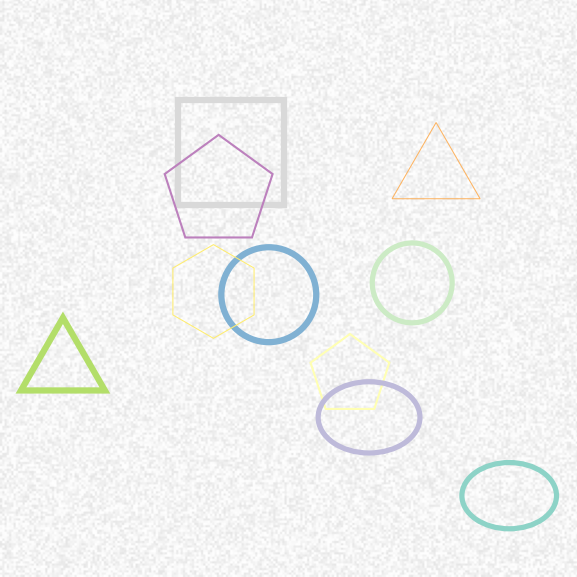[{"shape": "oval", "thickness": 2.5, "radius": 0.41, "center": [0.882, 0.141]}, {"shape": "pentagon", "thickness": 1, "radius": 0.36, "center": [0.606, 0.349]}, {"shape": "oval", "thickness": 2.5, "radius": 0.44, "center": [0.639, 0.276]}, {"shape": "circle", "thickness": 3, "radius": 0.41, "center": [0.465, 0.489]}, {"shape": "triangle", "thickness": 0.5, "radius": 0.44, "center": [0.755, 0.699]}, {"shape": "triangle", "thickness": 3, "radius": 0.42, "center": [0.109, 0.365]}, {"shape": "square", "thickness": 3, "radius": 0.46, "center": [0.4, 0.735]}, {"shape": "pentagon", "thickness": 1, "radius": 0.49, "center": [0.379, 0.667]}, {"shape": "circle", "thickness": 2.5, "radius": 0.35, "center": [0.714, 0.509]}, {"shape": "hexagon", "thickness": 0.5, "radius": 0.41, "center": [0.37, 0.494]}]